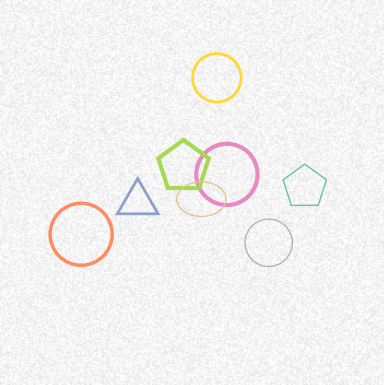[{"shape": "pentagon", "thickness": 1, "radius": 0.3, "center": [0.792, 0.515]}, {"shape": "circle", "thickness": 2.5, "radius": 0.4, "center": [0.211, 0.392]}, {"shape": "triangle", "thickness": 2, "radius": 0.31, "center": [0.358, 0.475]}, {"shape": "circle", "thickness": 3, "radius": 0.4, "center": [0.589, 0.547]}, {"shape": "pentagon", "thickness": 3, "radius": 0.35, "center": [0.477, 0.567]}, {"shape": "circle", "thickness": 2, "radius": 0.31, "center": [0.563, 0.798]}, {"shape": "oval", "thickness": 1, "radius": 0.32, "center": [0.523, 0.483]}, {"shape": "circle", "thickness": 1, "radius": 0.31, "center": [0.698, 0.369]}]